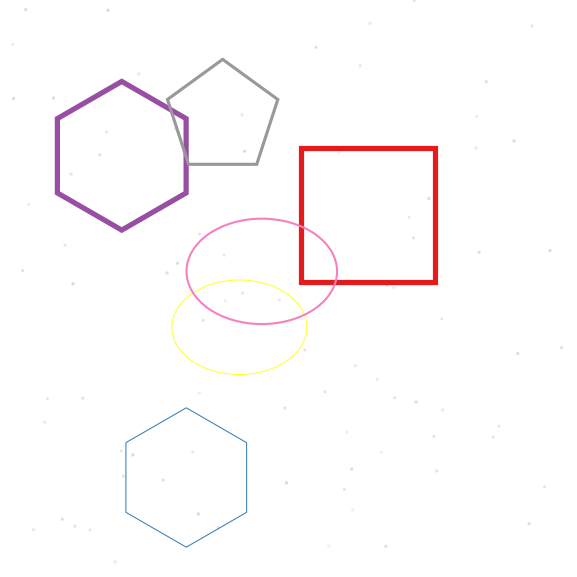[{"shape": "square", "thickness": 2.5, "radius": 0.58, "center": [0.637, 0.627]}, {"shape": "hexagon", "thickness": 0.5, "radius": 0.6, "center": [0.323, 0.172]}, {"shape": "hexagon", "thickness": 2.5, "radius": 0.64, "center": [0.211, 0.729]}, {"shape": "oval", "thickness": 0.5, "radius": 0.58, "center": [0.414, 0.432]}, {"shape": "oval", "thickness": 1, "radius": 0.65, "center": [0.453, 0.529]}, {"shape": "pentagon", "thickness": 1.5, "radius": 0.5, "center": [0.386, 0.796]}]